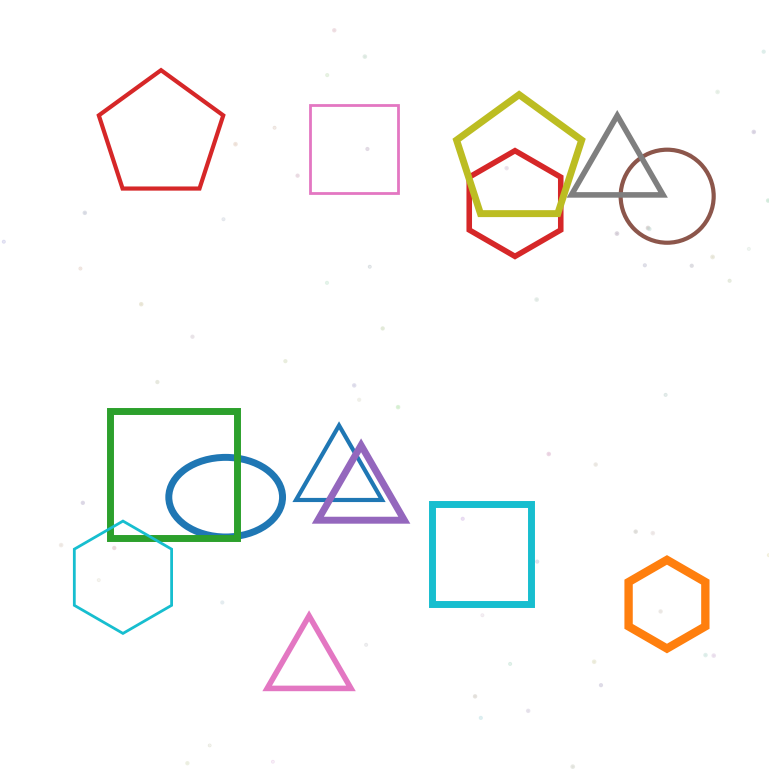[{"shape": "triangle", "thickness": 1.5, "radius": 0.32, "center": [0.44, 0.383]}, {"shape": "oval", "thickness": 2.5, "radius": 0.37, "center": [0.293, 0.354]}, {"shape": "hexagon", "thickness": 3, "radius": 0.29, "center": [0.866, 0.215]}, {"shape": "square", "thickness": 2.5, "radius": 0.41, "center": [0.226, 0.384]}, {"shape": "hexagon", "thickness": 2, "radius": 0.34, "center": [0.669, 0.736]}, {"shape": "pentagon", "thickness": 1.5, "radius": 0.42, "center": [0.209, 0.824]}, {"shape": "triangle", "thickness": 2.5, "radius": 0.32, "center": [0.469, 0.357]}, {"shape": "circle", "thickness": 1.5, "radius": 0.3, "center": [0.866, 0.745]}, {"shape": "triangle", "thickness": 2, "radius": 0.31, "center": [0.401, 0.137]}, {"shape": "square", "thickness": 1, "radius": 0.29, "center": [0.46, 0.807]}, {"shape": "triangle", "thickness": 2, "radius": 0.34, "center": [0.802, 0.781]}, {"shape": "pentagon", "thickness": 2.5, "radius": 0.43, "center": [0.674, 0.792]}, {"shape": "square", "thickness": 2.5, "radius": 0.32, "center": [0.625, 0.281]}, {"shape": "hexagon", "thickness": 1, "radius": 0.36, "center": [0.16, 0.25]}]